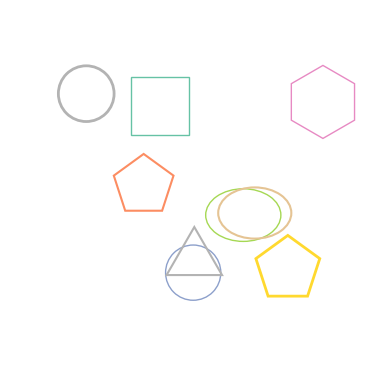[{"shape": "square", "thickness": 1, "radius": 0.37, "center": [0.416, 0.724]}, {"shape": "pentagon", "thickness": 1.5, "radius": 0.41, "center": [0.373, 0.519]}, {"shape": "circle", "thickness": 1, "radius": 0.36, "center": [0.502, 0.292]}, {"shape": "hexagon", "thickness": 1, "radius": 0.47, "center": [0.839, 0.735]}, {"shape": "oval", "thickness": 1, "radius": 0.49, "center": [0.632, 0.441]}, {"shape": "pentagon", "thickness": 2, "radius": 0.44, "center": [0.748, 0.301]}, {"shape": "oval", "thickness": 1.5, "radius": 0.47, "center": [0.662, 0.447]}, {"shape": "triangle", "thickness": 1.5, "radius": 0.42, "center": [0.505, 0.327]}, {"shape": "circle", "thickness": 2, "radius": 0.36, "center": [0.224, 0.757]}]